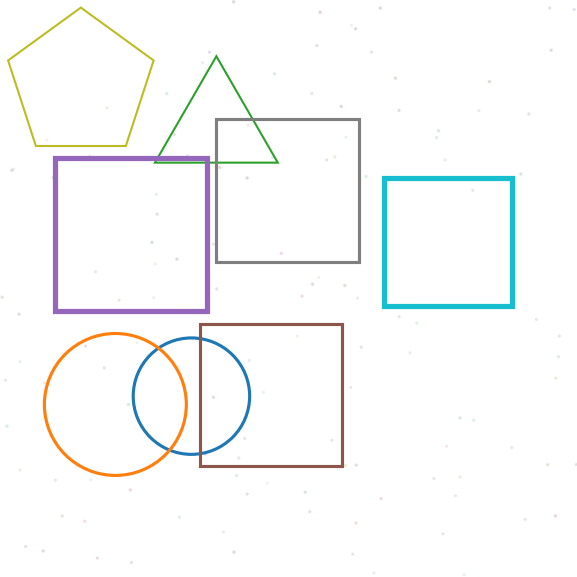[{"shape": "circle", "thickness": 1.5, "radius": 0.5, "center": [0.331, 0.313]}, {"shape": "circle", "thickness": 1.5, "radius": 0.61, "center": [0.2, 0.299]}, {"shape": "triangle", "thickness": 1, "radius": 0.61, "center": [0.375, 0.779]}, {"shape": "square", "thickness": 2.5, "radius": 0.66, "center": [0.227, 0.593]}, {"shape": "square", "thickness": 1.5, "radius": 0.61, "center": [0.469, 0.315]}, {"shape": "square", "thickness": 1.5, "radius": 0.62, "center": [0.499, 0.669]}, {"shape": "pentagon", "thickness": 1, "radius": 0.66, "center": [0.14, 0.854]}, {"shape": "square", "thickness": 2.5, "radius": 0.55, "center": [0.776, 0.58]}]